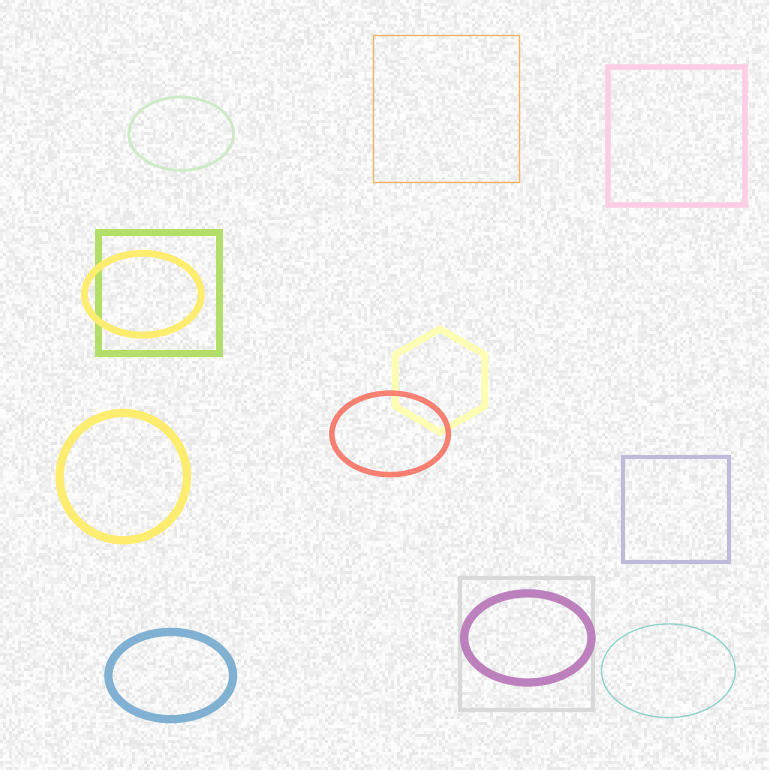[{"shape": "oval", "thickness": 0.5, "radius": 0.43, "center": [0.868, 0.129]}, {"shape": "hexagon", "thickness": 2.5, "radius": 0.34, "center": [0.571, 0.506]}, {"shape": "square", "thickness": 1.5, "radius": 0.34, "center": [0.878, 0.338]}, {"shape": "oval", "thickness": 2, "radius": 0.38, "center": [0.507, 0.437]}, {"shape": "oval", "thickness": 3, "radius": 0.4, "center": [0.222, 0.123]}, {"shape": "square", "thickness": 0.5, "radius": 0.48, "center": [0.579, 0.859]}, {"shape": "square", "thickness": 2.5, "radius": 0.4, "center": [0.206, 0.62]}, {"shape": "square", "thickness": 2, "radius": 0.45, "center": [0.878, 0.823]}, {"shape": "square", "thickness": 1.5, "radius": 0.43, "center": [0.684, 0.164]}, {"shape": "oval", "thickness": 3, "radius": 0.41, "center": [0.685, 0.172]}, {"shape": "oval", "thickness": 1, "radius": 0.34, "center": [0.235, 0.826]}, {"shape": "circle", "thickness": 3, "radius": 0.41, "center": [0.16, 0.381]}, {"shape": "oval", "thickness": 2.5, "radius": 0.38, "center": [0.186, 0.618]}]